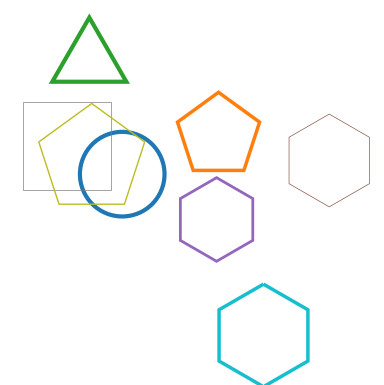[{"shape": "circle", "thickness": 3, "radius": 0.55, "center": [0.317, 0.548]}, {"shape": "pentagon", "thickness": 2.5, "radius": 0.56, "center": [0.568, 0.648]}, {"shape": "triangle", "thickness": 3, "radius": 0.56, "center": [0.232, 0.843]}, {"shape": "hexagon", "thickness": 2, "radius": 0.54, "center": [0.563, 0.43]}, {"shape": "hexagon", "thickness": 0.5, "radius": 0.6, "center": [0.855, 0.583]}, {"shape": "square", "thickness": 0.5, "radius": 0.57, "center": [0.174, 0.62]}, {"shape": "pentagon", "thickness": 1, "radius": 0.72, "center": [0.238, 0.587]}, {"shape": "hexagon", "thickness": 2.5, "radius": 0.67, "center": [0.684, 0.129]}]